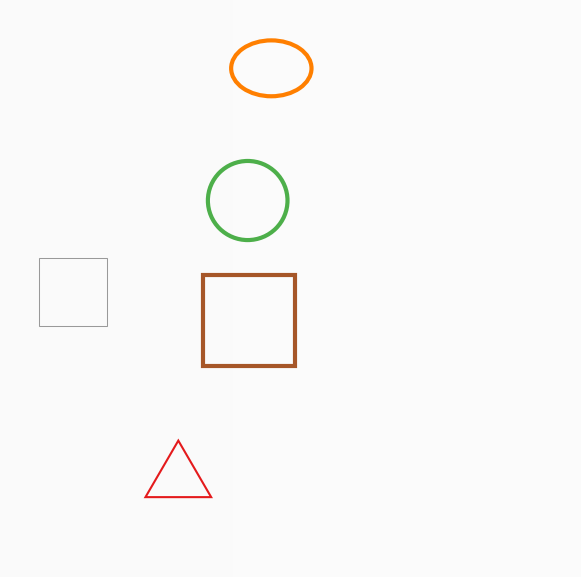[{"shape": "triangle", "thickness": 1, "radius": 0.33, "center": [0.307, 0.171]}, {"shape": "circle", "thickness": 2, "radius": 0.34, "center": [0.426, 0.652]}, {"shape": "oval", "thickness": 2, "radius": 0.35, "center": [0.467, 0.881]}, {"shape": "square", "thickness": 2, "radius": 0.39, "center": [0.428, 0.444]}, {"shape": "square", "thickness": 0.5, "radius": 0.29, "center": [0.126, 0.493]}]